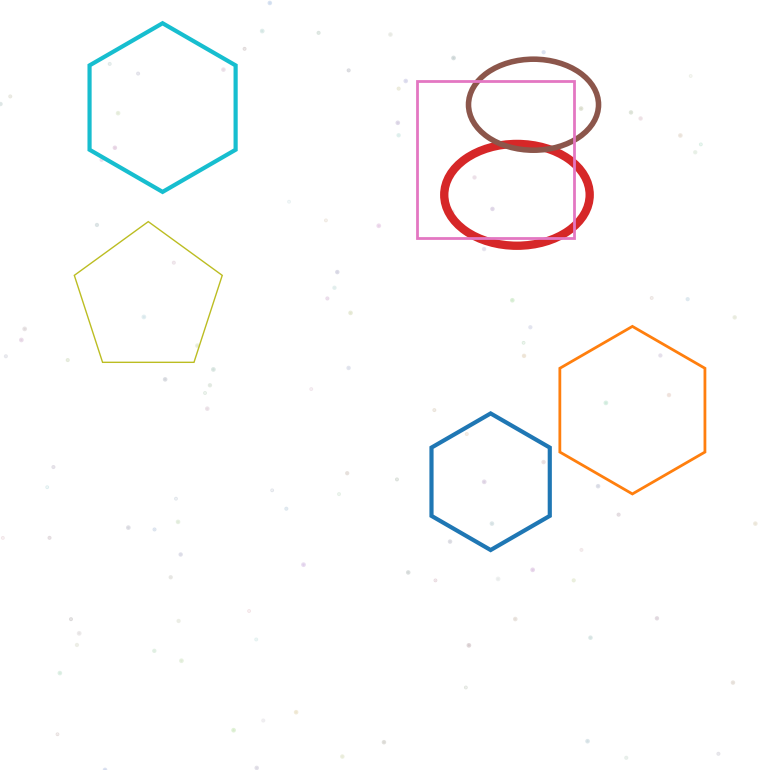[{"shape": "hexagon", "thickness": 1.5, "radius": 0.44, "center": [0.637, 0.374]}, {"shape": "hexagon", "thickness": 1, "radius": 0.54, "center": [0.821, 0.467]}, {"shape": "oval", "thickness": 3, "radius": 0.47, "center": [0.671, 0.747]}, {"shape": "oval", "thickness": 2, "radius": 0.42, "center": [0.693, 0.864]}, {"shape": "square", "thickness": 1, "radius": 0.51, "center": [0.644, 0.793]}, {"shape": "pentagon", "thickness": 0.5, "radius": 0.5, "center": [0.193, 0.611]}, {"shape": "hexagon", "thickness": 1.5, "radius": 0.55, "center": [0.211, 0.86]}]